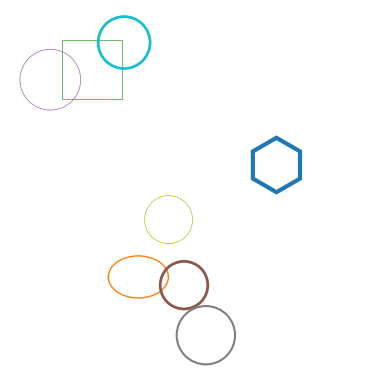[{"shape": "hexagon", "thickness": 3, "radius": 0.35, "center": [0.718, 0.571]}, {"shape": "oval", "thickness": 1, "radius": 0.39, "center": [0.359, 0.281]}, {"shape": "square", "thickness": 0.5, "radius": 0.39, "center": [0.239, 0.819]}, {"shape": "circle", "thickness": 0.5, "radius": 0.39, "center": [0.131, 0.793]}, {"shape": "circle", "thickness": 2, "radius": 0.31, "center": [0.478, 0.259]}, {"shape": "circle", "thickness": 1.5, "radius": 0.38, "center": [0.535, 0.129]}, {"shape": "circle", "thickness": 0.5, "radius": 0.31, "center": [0.438, 0.429]}, {"shape": "circle", "thickness": 2, "radius": 0.34, "center": [0.322, 0.889]}]